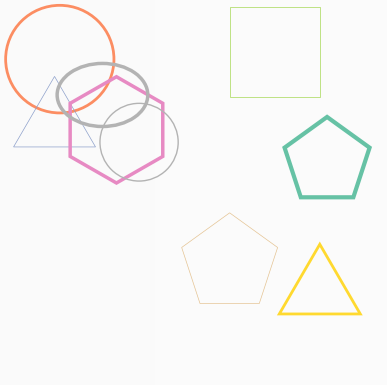[{"shape": "pentagon", "thickness": 3, "radius": 0.58, "center": [0.844, 0.581]}, {"shape": "circle", "thickness": 2, "radius": 0.7, "center": [0.154, 0.846]}, {"shape": "triangle", "thickness": 0.5, "radius": 0.61, "center": [0.141, 0.679]}, {"shape": "hexagon", "thickness": 2.5, "radius": 0.69, "center": [0.301, 0.663]}, {"shape": "square", "thickness": 0.5, "radius": 0.58, "center": [0.709, 0.864]}, {"shape": "triangle", "thickness": 2, "radius": 0.6, "center": [0.825, 0.245]}, {"shape": "pentagon", "thickness": 0.5, "radius": 0.65, "center": [0.593, 0.317]}, {"shape": "oval", "thickness": 2.5, "radius": 0.58, "center": [0.264, 0.753]}, {"shape": "circle", "thickness": 1, "radius": 0.5, "center": [0.359, 0.631]}]